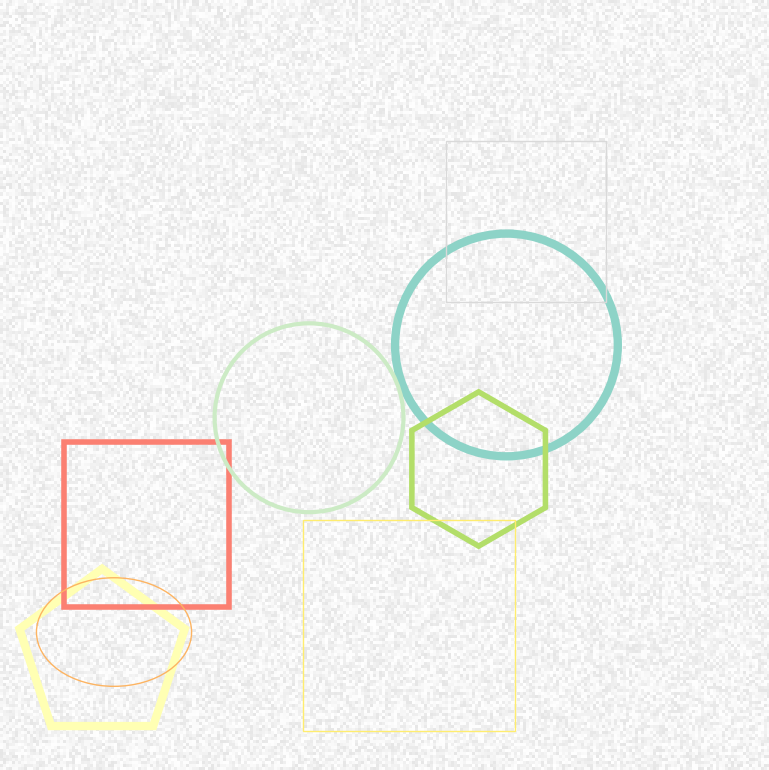[{"shape": "circle", "thickness": 3, "radius": 0.72, "center": [0.658, 0.552]}, {"shape": "pentagon", "thickness": 3, "radius": 0.56, "center": [0.133, 0.148]}, {"shape": "square", "thickness": 2, "radius": 0.54, "center": [0.19, 0.319]}, {"shape": "oval", "thickness": 0.5, "radius": 0.5, "center": [0.148, 0.179]}, {"shape": "hexagon", "thickness": 2, "radius": 0.5, "center": [0.622, 0.391]}, {"shape": "square", "thickness": 0.5, "radius": 0.52, "center": [0.683, 0.712]}, {"shape": "circle", "thickness": 1.5, "radius": 0.61, "center": [0.401, 0.457]}, {"shape": "square", "thickness": 0.5, "radius": 0.69, "center": [0.531, 0.188]}]